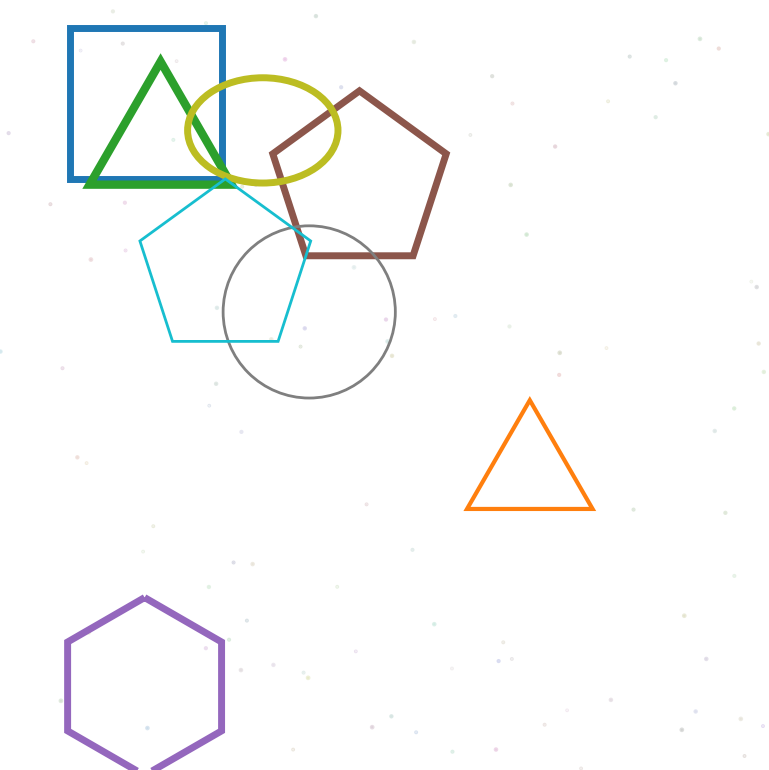[{"shape": "square", "thickness": 2.5, "radius": 0.49, "center": [0.19, 0.866]}, {"shape": "triangle", "thickness": 1.5, "radius": 0.47, "center": [0.688, 0.386]}, {"shape": "triangle", "thickness": 3, "radius": 0.53, "center": [0.209, 0.813]}, {"shape": "hexagon", "thickness": 2.5, "radius": 0.58, "center": [0.188, 0.109]}, {"shape": "pentagon", "thickness": 2.5, "radius": 0.59, "center": [0.467, 0.764]}, {"shape": "circle", "thickness": 1, "radius": 0.56, "center": [0.402, 0.595]}, {"shape": "oval", "thickness": 2.5, "radius": 0.49, "center": [0.341, 0.831]}, {"shape": "pentagon", "thickness": 1, "radius": 0.58, "center": [0.293, 0.651]}]